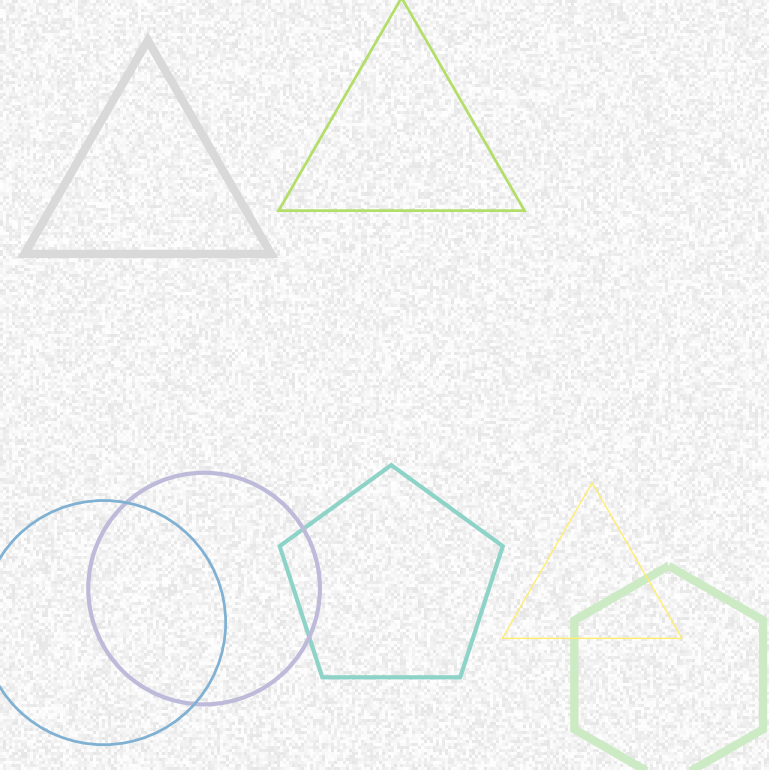[{"shape": "pentagon", "thickness": 1.5, "radius": 0.76, "center": [0.508, 0.244]}, {"shape": "circle", "thickness": 1.5, "radius": 0.75, "center": [0.265, 0.236]}, {"shape": "circle", "thickness": 1, "radius": 0.79, "center": [0.134, 0.191]}, {"shape": "triangle", "thickness": 1, "radius": 0.92, "center": [0.522, 0.819]}, {"shape": "triangle", "thickness": 3, "radius": 0.92, "center": [0.192, 0.763]}, {"shape": "hexagon", "thickness": 3, "radius": 0.71, "center": [0.868, 0.124]}, {"shape": "triangle", "thickness": 0.5, "radius": 0.67, "center": [0.769, 0.238]}]